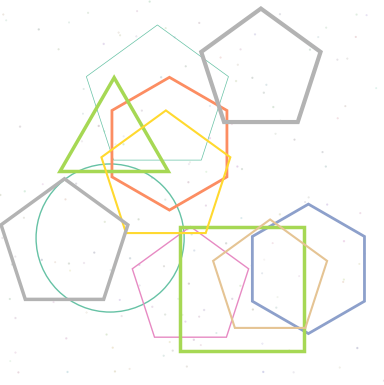[{"shape": "circle", "thickness": 1, "radius": 0.96, "center": [0.286, 0.382]}, {"shape": "pentagon", "thickness": 0.5, "radius": 0.97, "center": [0.409, 0.741]}, {"shape": "hexagon", "thickness": 2, "radius": 0.86, "center": [0.44, 0.627]}, {"shape": "hexagon", "thickness": 2, "radius": 0.84, "center": [0.801, 0.302]}, {"shape": "pentagon", "thickness": 1, "radius": 0.79, "center": [0.495, 0.253]}, {"shape": "triangle", "thickness": 2.5, "radius": 0.81, "center": [0.296, 0.636]}, {"shape": "square", "thickness": 2.5, "radius": 0.81, "center": [0.63, 0.25]}, {"shape": "pentagon", "thickness": 1.5, "radius": 0.88, "center": [0.431, 0.537]}, {"shape": "pentagon", "thickness": 1.5, "radius": 0.78, "center": [0.702, 0.274]}, {"shape": "pentagon", "thickness": 2.5, "radius": 0.87, "center": [0.167, 0.362]}, {"shape": "pentagon", "thickness": 3, "radius": 0.81, "center": [0.678, 0.815]}]